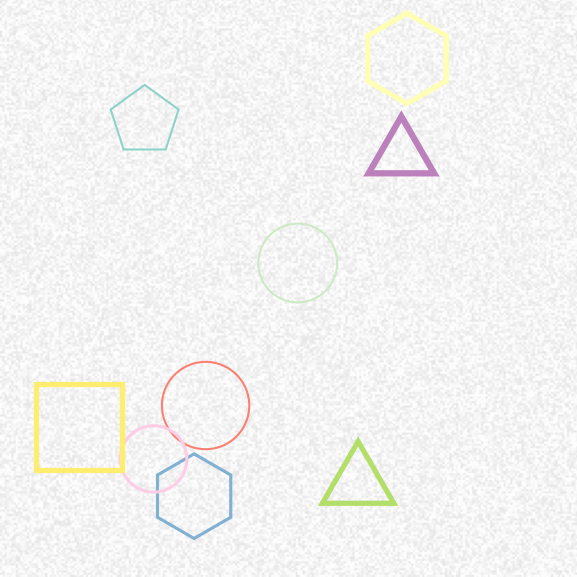[{"shape": "pentagon", "thickness": 1, "radius": 0.31, "center": [0.25, 0.79]}, {"shape": "hexagon", "thickness": 2.5, "radius": 0.39, "center": [0.705, 0.898]}, {"shape": "circle", "thickness": 1, "radius": 0.38, "center": [0.356, 0.297]}, {"shape": "hexagon", "thickness": 1.5, "radius": 0.37, "center": [0.336, 0.14]}, {"shape": "triangle", "thickness": 2.5, "radius": 0.36, "center": [0.62, 0.163]}, {"shape": "circle", "thickness": 1.5, "radius": 0.29, "center": [0.266, 0.204]}, {"shape": "triangle", "thickness": 3, "radius": 0.33, "center": [0.695, 0.732]}, {"shape": "circle", "thickness": 1, "radius": 0.34, "center": [0.516, 0.544]}, {"shape": "square", "thickness": 2.5, "radius": 0.37, "center": [0.136, 0.259]}]